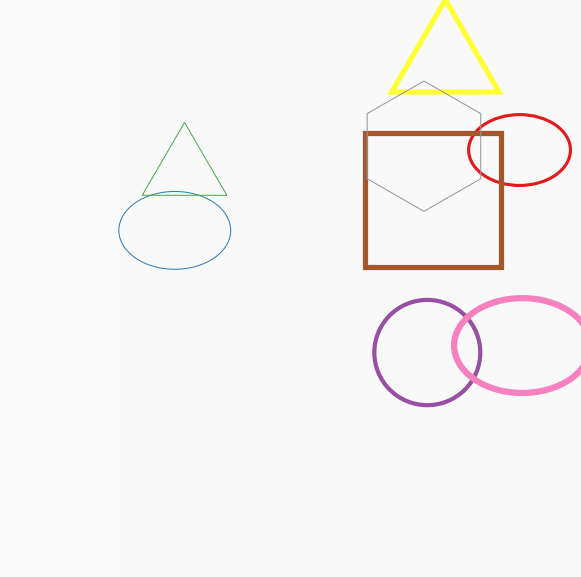[{"shape": "oval", "thickness": 1.5, "radius": 0.44, "center": [0.894, 0.739]}, {"shape": "oval", "thickness": 0.5, "radius": 0.48, "center": [0.301, 0.6]}, {"shape": "triangle", "thickness": 0.5, "radius": 0.42, "center": [0.317, 0.703]}, {"shape": "circle", "thickness": 2, "radius": 0.46, "center": [0.735, 0.389]}, {"shape": "triangle", "thickness": 2.5, "radius": 0.53, "center": [0.766, 0.893]}, {"shape": "square", "thickness": 2.5, "radius": 0.58, "center": [0.745, 0.653]}, {"shape": "oval", "thickness": 3, "radius": 0.59, "center": [0.899, 0.401]}, {"shape": "hexagon", "thickness": 0.5, "radius": 0.56, "center": [0.729, 0.746]}]